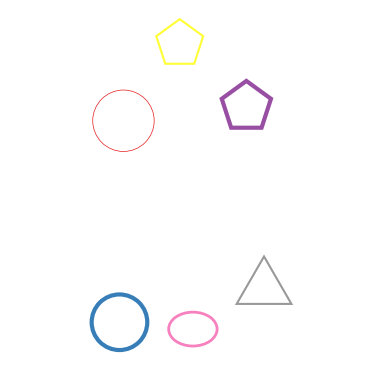[{"shape": "circle", "thickness": 0.5, "radius": 0.4, "center": [0.321, 0.686]}, {"shape": "circle", "thickness": 3, "radius": 0.36, "center": [0.31, 0.163]}, {"shape": "pentagon", "thickness": 3, "radius": 0.34, "center": [0.64, 0.723]}, {"shape": "pentagon", "thickness": 1.5, "radius": 0.32, "center": [0.467, 0.886]}, {"shape": "oval", "thickness": 2, "radius": 0.31, "center": [0.501, 0.145]}, {"shape": "triangle", "thickness": 1.5, "radius": 0.41, "center": [0.686, 0.252]}]